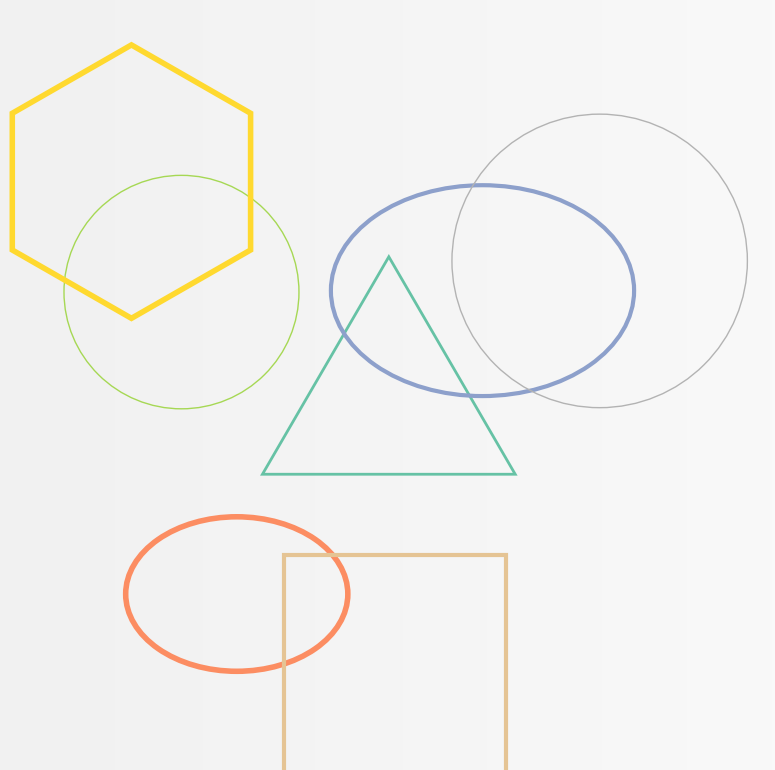[{"shape": "triangle", "thickness": 1, "radius": 0.94, "center": [0.502, 0.478]}, {"shape": "oval", "thickness": 2, "radius": 0.72, "center": [0.305, 0.229]}, {"shape": "oval", "thickness": 1.5, "radius": 0.98, "center": [0.623, 0.623]}, {"shape": "circle", "thickness": 0.5, "radius": 0.76, "center": [0.234, 0.621]}, {"shape": "hexagon", "thickness": 2, "radius": 0.89, "center": [0.17, 0.764]}, {"shape": "square", "thickness": 1.5, "radius": 0.72, "center": [0.509, 0.136]}, {"shape": "circle", "thickness": 0.5, "radius": 0.95, "center": [0.774, 0.661]}]